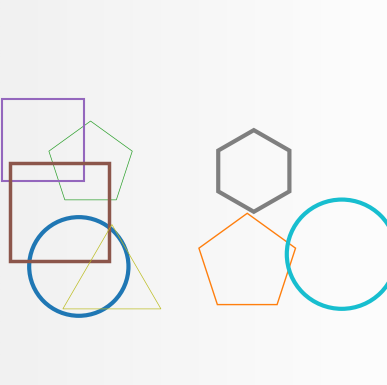[{"shape": "circle", "thickness": 3, "radius": 0.64, "center": [0.203, 0.308]}, {"shape": "pentagon", "thickness": 1, "radius": 0.66, "center": [0.638, 0.315]}, {"shape": "pentagon", "thickness": 0.5, "radius": 0.57, "center": [0.234, 0.572]}, {"shape": "square", "thickness": 1.5, "radius": 0.53, "center": [0.111, 0.636]}, {"shape": "square", "thickness": 2.5, "radius": 0.64, "center": [0.153, 0.448]}, {"shape": "hexagon", "thickness": 3, "radius": 0.53, "center": [0.655, 0.556]}, {"shape": "triangle", "thickness": 0.5, "radius": 0.73, "center": [0.289, 0.271]}, {"shape": "circle", "thickness": 3, "radius": 0.71, "center": [0.882, 0.34]}]